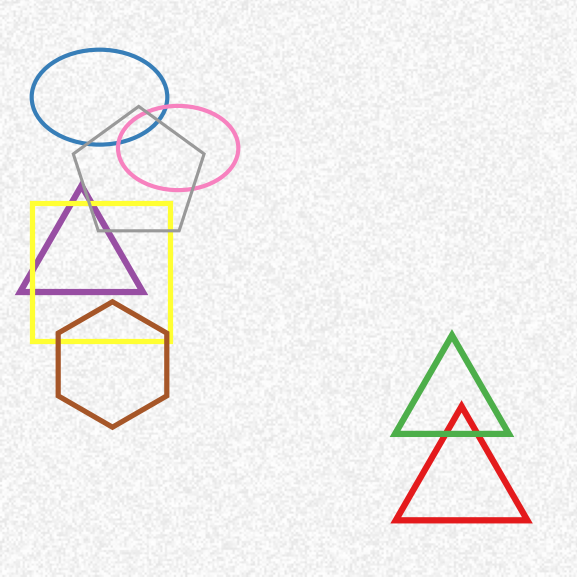[{"shape": "triangle", "thickness": 3, "radius": 0.66, "center": [0.799, 0.164]}, {"shape": "oval", "thickness": 2, "radius": 0.59, "center": [0.172, 0.831]}, {"shape": "triangle", "thickness": 3, "radius": 0.57, "center": [0.783, 0.305]}, {"shape": "triangle", "thickness": 3, "radius": 0.61, "center": [0.141, 0.555]}, {"shape": "square", "thickness": 2.5, "radius": 0.6, "center": [0.175, 0.529]}, {"shape": "hexagon", "thickness": 2.5, "radius": 0.54, "center": [0.195, 0.368]}, {"shape": "oval", "thickness": 2, "radius": 0.52, "center": [0.309, 0.743]}, {"shape": "pentagon", "thickness": 1.5, "radius": 0.6, "center": [0.24, 0.696]}]